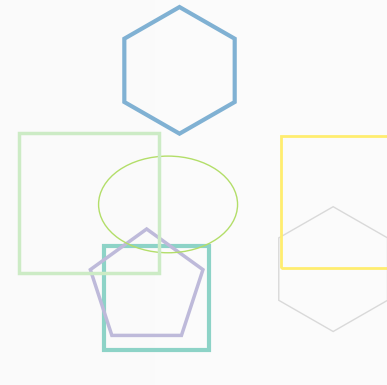[{"shape": "square", "thickness": 3, "radius": 0.68, "center": [0.405, 0.227]}, {"shape": "pentagon", "thickness": 2.5, "radius": 0.76, "center": [0.378, 0.252]}, {"shape": "hexagon", "thickness": 3, "radius": 0.82, "center": [0.463, 0.817]}, {"shape": "oval", "thickness": 1, "radius": 0.9, "center": [0.434, 0.469]}, {"shape": "hexagon", "thickness": 1, "radius": 0.81, "center": [0.86, 0.301]}, {"shape": "square", "thickness": 2.5, "radius": 0.91, "center": [0.23, 0.473]}, {"shape": "square", "thickness": 2, "radius": 0.86, "center": [0.898, 0.475]}]